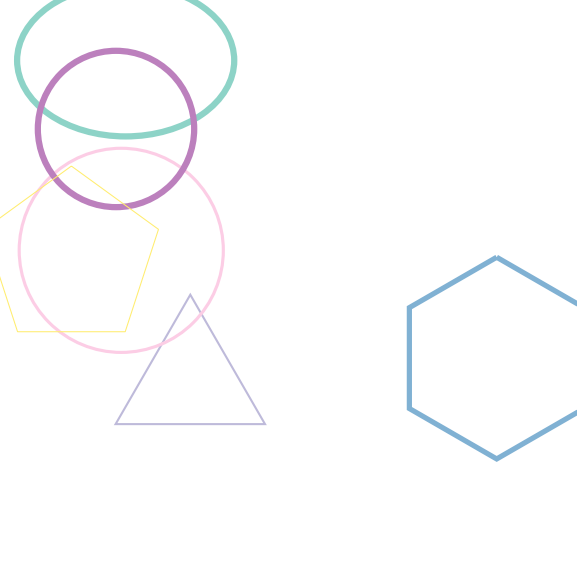[{"shape": "oval", "thickness": 3, "radius": 0.94, "center": [0.218, 0.895]}, {"shape": "triangle", "thickness": 1, "radius": 0.75, "center": [0.33, 0.339]}, {"shape": "hexagon", "thickness": 2.5, "radius": 0.87, "center": [0.86, 0.379]}, {"shape": "circle", "thickness": 1.5, "radius": 0.88, "center": [0.21, 0.566]}, {"shape": "circle", "thickness": 3, "radius": 0.68, "center": [0.201, 0.776]}, {"shape": "pentagon", "thickness": 0.5, "radius": 0.79, "center": [0.124, 0.553]}]